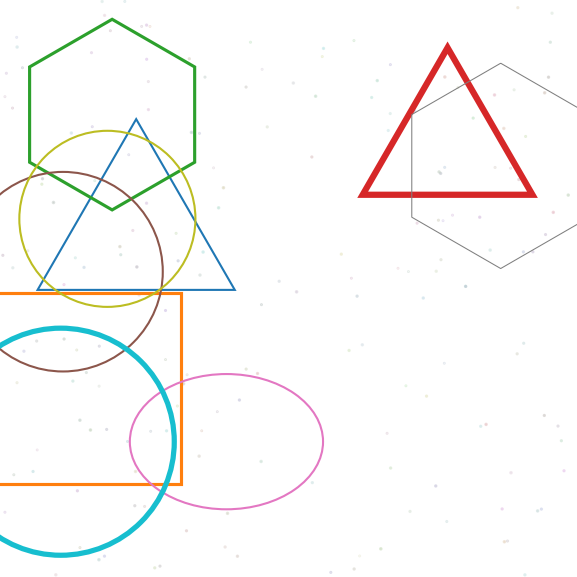[{"shape": "triangle", "thickness": 1, "radius": 0.99, "center": [0.236, 0.596]}, {"shape": "square", "thickness": 1.5, "radius": 0.83, "center": [0.148, 0.327]}, {"shape": "hexagon", "thickness": 1.5, "radius": 0.83, "center": [0.194, 0.801]}, {"shape": "triangle", "thickness": 3, "radius": 0.85, "center": [0.775, 0.747]}, {"shape": "circle", "thickness": 1, "radius": 0.86, "center": [0.109, 0.529]}, {"shape": "oval", "thickness": 1, "radius": 0.84, "center": [0.392, 0.234]}, {"shape": "hexagon", "thickness": 0.5, "radius": 0.89, "center": [0.867, 0.712]}, {"shape": "circle", "thickness": 1, "radius": 0.76, "center": [0.186, 0.62]}, {"shape": "circle", "thickness": 2.5, "radius": 0.98, "center": [0.105, 0.234]}]